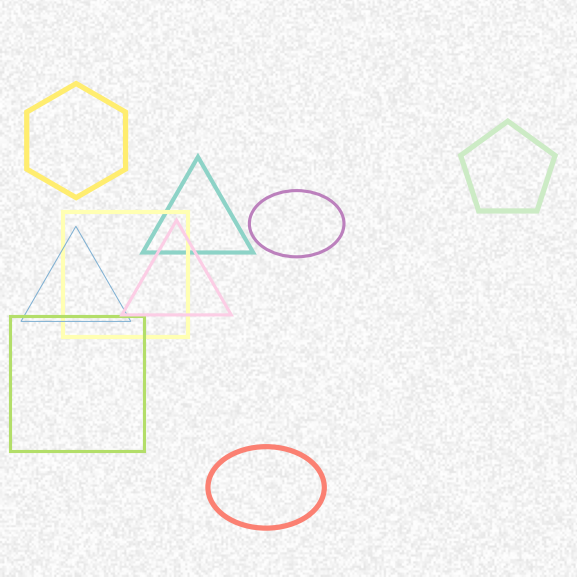[{"shape": "triangle", "thickness": 2, "radius": 0.55, "center": [0.343, 0.617]}, {"shape": "square", "thickness": 2, "radius": 0.54, "center": [0.217, 0.524]}, {"shape": "oval", "thickness": 2.5, "radius": 0.5, "center": [0.461, 0.155]}, {"shape": "triangle", "thickness": 0.5, "radius": 0.55, "center": [0.131, 0.497]}, {"shape": "square", "thickness": 1.5, "radius": 0.58, "center": [0.133, 0.335]}, {"shape": "triangle", "thickness": 1.5, "radius": 0.55, "center": [0.306, 0.509]}, {"shape": "oval", "thickness": 1.5, "radius": 0.41, "center": [0.514, 0.612]}, {"shape": "pentagon", "thickness": 2.5, "radius": 0.43, "center": [0.879, 0.703]}, {"shape": "hexagon", "thickness": 2.5, "radius": 0.49, "center": [0.132, 0.756]}]